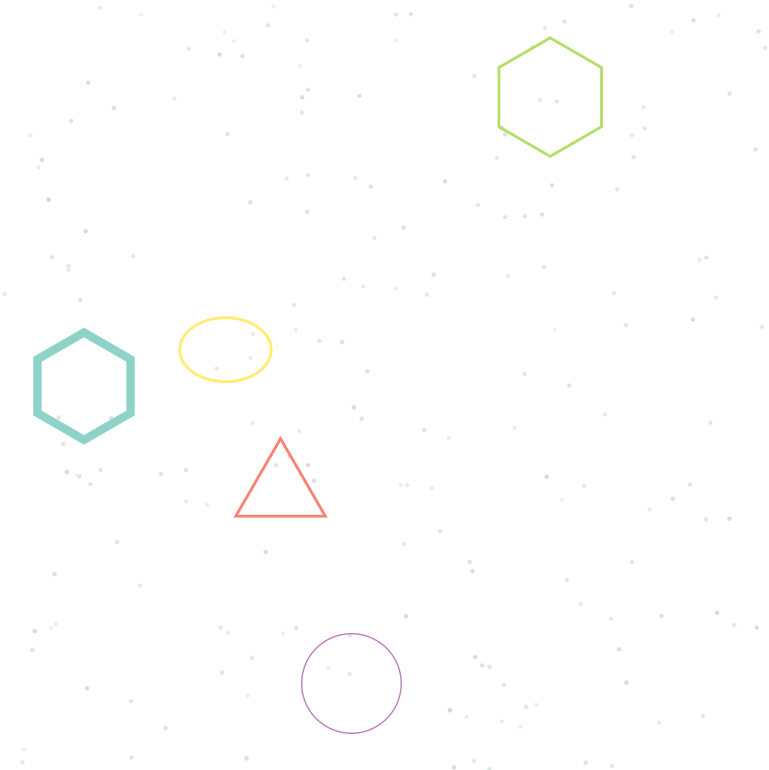[{"shape": "hexagon", "thickness": 3, "radius": 0.35, "center": [0.109, 0.498]}, {"shape": "triangle", "thickness": 1, "radius": 0.34, "center": [0.364, 0.363]}, {"shape": "hexagon", "thickness": 1, "radius": 0.38, "center": [0.715, 0.874]}, {"shape": "circle", "thickness": 0.5, "radius": 0.32, "center": [0.456, 0.112]}, {"shape": "oval", "thickness": 1, "radius": 0.3, "center": [0.293, 0.546]}]